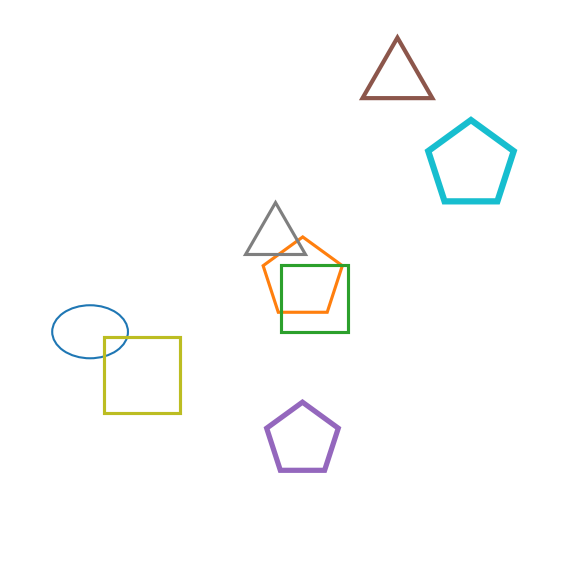[{"shape": "oval", "thickness": 1, "radius": 0.33, "center": [0.156, 0.425]}, {"shape": "pentagon", "thickness": 1.5, "radius": 0.36, "center": [0.524, 0.517]}, {"shape": "square", "thickness": 1.5, "radius": 0.29, "center": [0.544, 0.482]}, {"shape": "pentagon", "thickness": 2.5, "radius": 0.33, "center": [0.524, 0.238]}, {"shape": "triangle", "thickness": 2, "radius": 0.35, "center": [0.688, 0.864]}, {"shape": "triangle", "thickness": 1.5, "radius": 0.3, "center": [0.477, 0.588]}, {"shape": "square", "thickness": 1.5, "radius": 0.33, "center": [0.246, 0.349]}, {"shape": "pentagon", "thickness": 3, "radius": 0.39, "center": [0.816, 0.713]}]